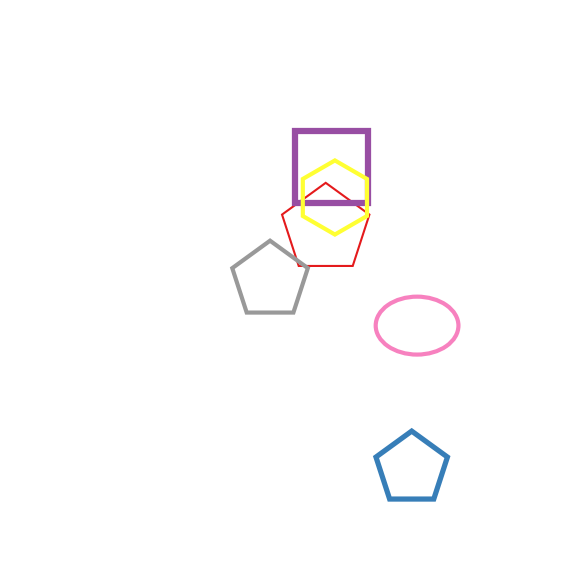[{"shape": "pentagon", "thickness": 1, "radius": 0.4, "center": [0.564, 0.603]}, {"shape": "pentagon", "thickness": 2.5, "radius": 0.33, "center": [0.713, 0.188]}, {"shape": "square", "thickness": 3, "radius": 0.31, "center": [0.574, 0.71]}, {"shape": "hexagon", "thickness": 2, "radius": 0.32, "center": [0.58, 0.657]}, {"shape": "oval", "thickness": 2, "radius": 0.36, "center": [0.722, 0.435]}, {"shape": "pentagon", "thickness": 2, "radius": 0.34, "center": [0.468, 0.514]}]